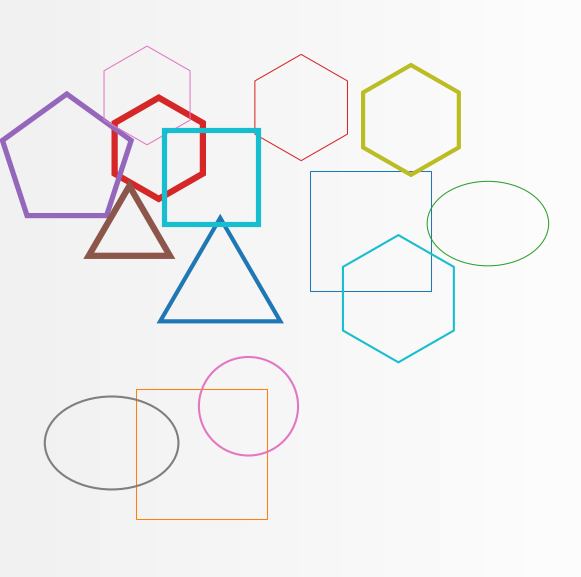[{"shape": "triangle", "thickness": 2, "radius": 0.6, "center": [0.379, 0.502]}, {"shape": "square", "thickness": 0.5, "radius": 0.52, "center": [0.637, 0.6]}, {"shape": "square", "thickness": 0.5, "radius": 0.56, "center": [0.347, 0.213]}, {"shape": "oval", "thickness": 0.5, "radius": 0.52, "center": [0.839, 0.612]}, {"shape": "hexagon", "thickness": 3, "radius": 0.44, "center": [0.273, 0.742]}, {"shape": "hexagon", "thickness": 0.5, "radius": 0.46, "center": [0.518, 0.813]}, {"shape": "pentagon", "thickness": 2.5, "radius": 0.58, "center": [0.115, 0.72]}, {"shape": "triangle", "thickness": 3, "radius": 0.4, "center": [0.222, 0.597]}, {"shape": "circle", "thickness": 1, "radius": 0.43, "center": [0.428, 0.296]}, {"shape": "hexagon", "thickness": 0.5, "radius": 0.43, "center": [0.253, 0.834]}, {"shape": "oval", "thickness": 1, "radius": 0.57, "center": [0.192, 0.232]}, {"shape": "hexagon", "thickness": 2, "radius": 0.48, "center": [0.707, 0.791]}, {"shape": "hexagon", "thickness": 1, "radius": 0.55, "center": [0.685, 0.482]}, {"shape": "square", "thickness": 2.5, "radius": 0.4, "center": [0.363, 0.693]}]